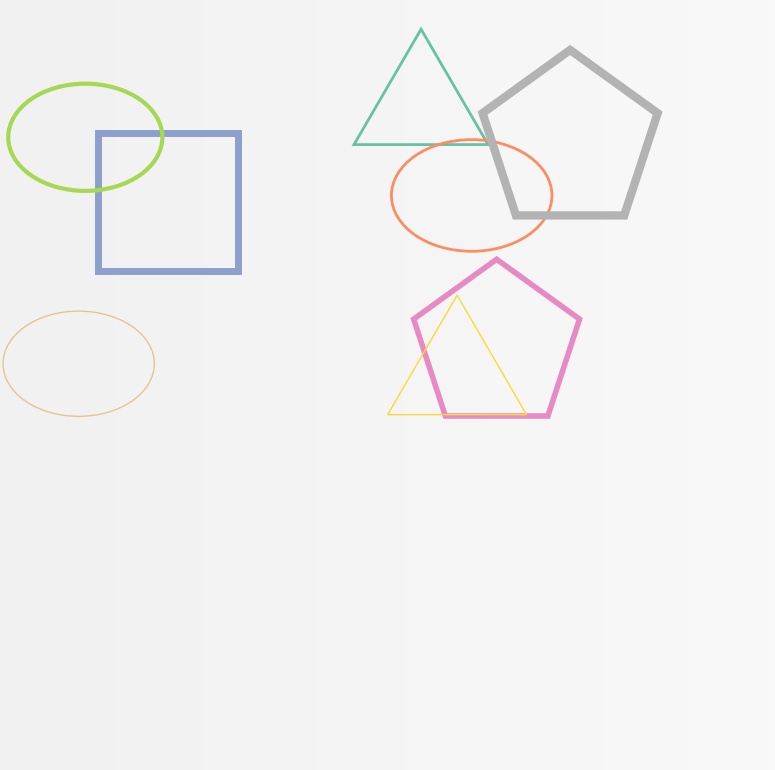[{"shape": "triangle", "thickness": 1, "radius": 0.5, "center": [0.543, 0.862]}, {"shape": "oval", "thickness": 1, "radius": 0.52, "center": [0.609, 0.746]}, {"shape": "square", "thickness": 2.5, "radius": 0.45, "center": [0.217, 0.738]}, {"shape": "pentagon", "thickness": 2, "radius": 0.56, "center": [0.641, 0.551]}, {"shape": "oval", "thickness": 1.5, "radius": 0.5, "center": [0.11, 0.822]}, {"shape": "triangle", "thickness": 0.5, "radius": 0.52, "center": [0.59, 0.513]}, {"shape": "oval", "thickness": 0.5, "radius": 0.49, "center": [0.102, 0.528]}, {"shape": "pentagon", "thickness": 3, "radius": 0.59, "center": [0.736, 0.816]}]